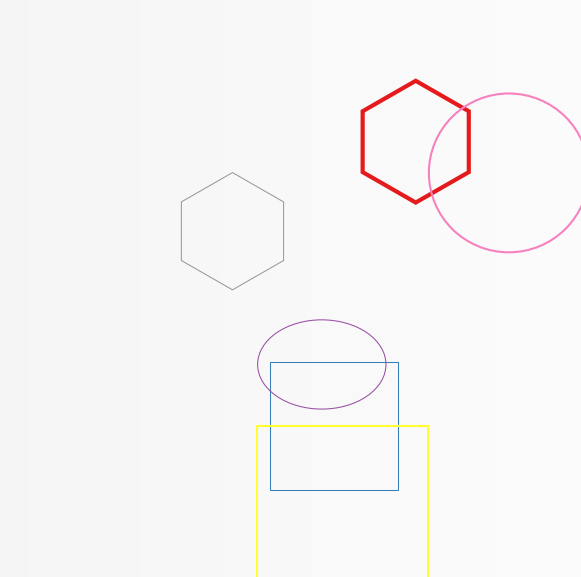[{"shape": "hexagon", "thickness": 2, "radius": 0.53, "center": [0.715, 0.754]}, {"shape": "square", "thickness": 0.5, "radius": 0.55, "center": [0.575, 0.261]}, {"shape": "oval", "thickness": 0.5, "radius": 0.55, "center": [0.554, 0.368]}, {"shape": "square", "thickness": 1, "radius": 0.74, "center": [0.589, 0.114]}, {"shape": "circle", "thickness": 1, "radius": 0.69, "center": [0.875, 0.7]}, {"shape": "hexagon", "thickness": 0.5, "radius": 0.51, "center": [0.4, 0.599]}]